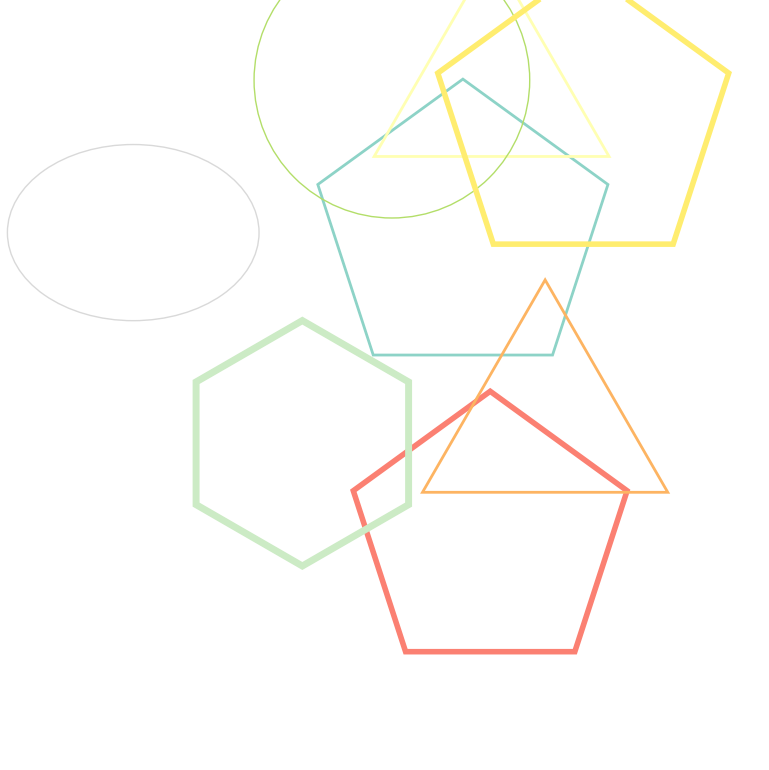[{"shape": "pentagon", "thickness": 1, "radius": 0.99, "center": [0.601, 0.699]}, {"shape": "triangle", "thickness": 1, "radius": 0.88, "center": [0.638, 0.885]}, {"shape": "pentagon", "thickness": 2, "radius": 0.93, "center": [0.637, 0.305]}, {"shape": "triangle", "thickness": 1, "radius": 0.92, "center": [0.708, 0.453]}, {"shape": "circle", "thickness": 0.5, "radius": 0.89, "center": [0.509, 0.896]}, {"shape": "oval", "thickness": 0.5, "radius": 0.82, "center": [0.173, 0.698]}, {"shape": "hexagon", "thickness": 2.5, "radius": 0.8, "center": [0.393, 0.424]}, {"shape": "pentagon", "thickness": 2, "radius": 0.99, "center": [0.757, 0.844]}]